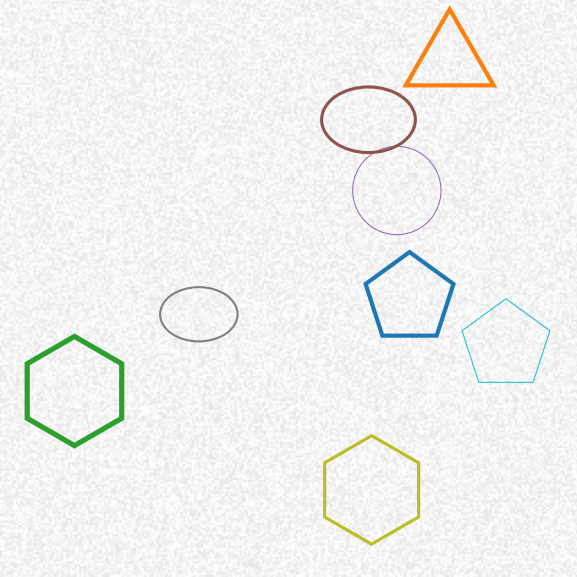[{"shape": "pentagon", "thickness": 2, "radius": 0.4, "center": [0.709, 0.483]}, {"shape": "triangle", "thickness": 2, "radius": 0.44, "center": [0.779, 0.895]}, {"shape": "hexagon", "thickness": 2.5, "radius": 0.47, "center": [0.129, 0.322]}, {"shape": "circle", "thickness": 0.5, "radius": 0.38, "center": [0.687, 0.669]}, {"shape": "oval", "thickness": 1.5, "radius": 0.41, "center": [0.638, 0.792]}, {"shape": "oval", "thickness": 1, "radius": 0.34, "center": [0.344, 0.455]}, {"shape": "hexagon", "thickness": 1.5, "radius": 0.47, "center": [0.644, 0.151]}, {"shape": "pentagon", "thickness": 0.5, "radius": 0.4, "center": [0.876, 0.402]}]